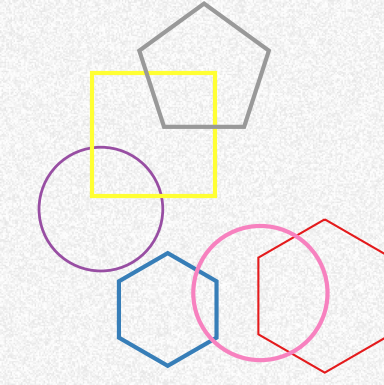[{"shape": "hexagon", "thickness": 1.5, "radius": 1.0, "center": [0.844, 0.231]}, {"shape": "hexagon", "thickness": 3, "radius": 0.73, "center": [0.436, 0.196]}, {"shape": "circle", "thickness": 2, "radius": 0.8, "center": [0.262, 0.457]}, {"shape": "square", "thickness": 3, "radius": 0.8, "center": [0.398, 0.651]}, {"shape": "circle", "thickness": 3, "radius": 0.87, "center": [0.676, 0.239]}, {"shape": "pentagon", "thickness": 3, "radius": 0.88, "center": [0.53, 0.814]}]